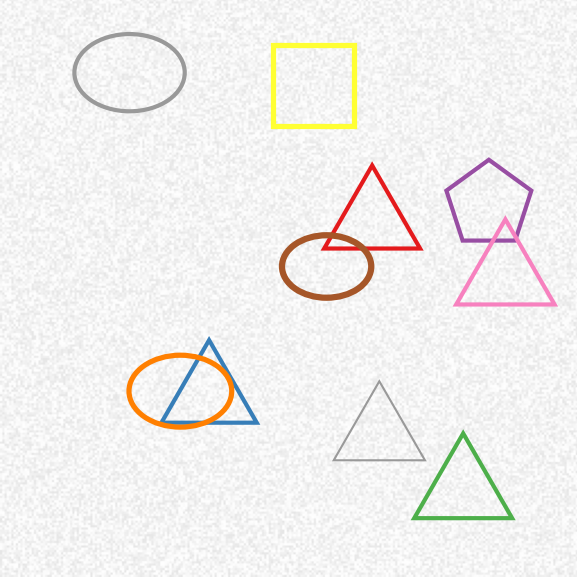[{"shape": "triangle", "thickness": 2, "radius": 0.48, "center": [0.644, 0.617]}, {"shape": "triangle", "thickness": 2, "radius": 0.48, "center": [0.362, 0.315]}, {"shape": "triangle", "thickness": 2, "radius": 0.49, "center": [0.802, 0.151]}, {"shape": "pentagon", "thickness": 2, "radius": 0.39, "center": [0.847, 0.645]}, {"shape": "oval", "thickness": 2.5, "radius": 0.44, "center": [0.312, 0.322]}, {"shape": "square", "thickness": 2.5, "radius": 0.35, "center": [0.543, 0.851]}, {"shape": "oval", "thickness": 3, "radius": 0.39, "center": [0.566, 0.538]}, {"shape": "triangle", "thickness": 2, "radius": 0.49, "center": [0.875, 0.521]}, {"shape": "oval", "thickness": 2, "radius": 0.48, "center": [0.224, 0.873]}, {"shape": "triangle", "thickness": 1, "radius": 0.46, "center": [0.657, 0.248]}]